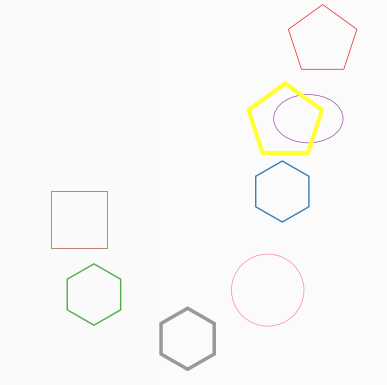[{"shape": "pentagon", "thickness": 0.5, "radius": 0.46, "center": [0.833, 0.895]}, {"shape": "hexagon", "thickness": 1, "radius": 0.4, "center": [0.729, 0.503]}, {"shape": "hexagon", "thickness": 1, "radius": 0.4, "center": [0.242, 0.235]}, {"shape": "oval", "thickness": 0.5, "radius": 0.45, "center": [0.796, 0.692]}, {"shape": "pentagon", "thickness": 3, "radius": 0.5, "center": [0.736, 0.683]}, {"shape": "square", "thickness": 0.5, "radius": 0.36, "center": [0.203, 0.43]}, {"shape": "circle", "thickness": 0.5, "radius": 0.47, "center": [0.691, 0.246]}, {"shape": "hexagon", "thickness": 2.5, "radius": 0.4, "center": [0.484, 0.12]}]